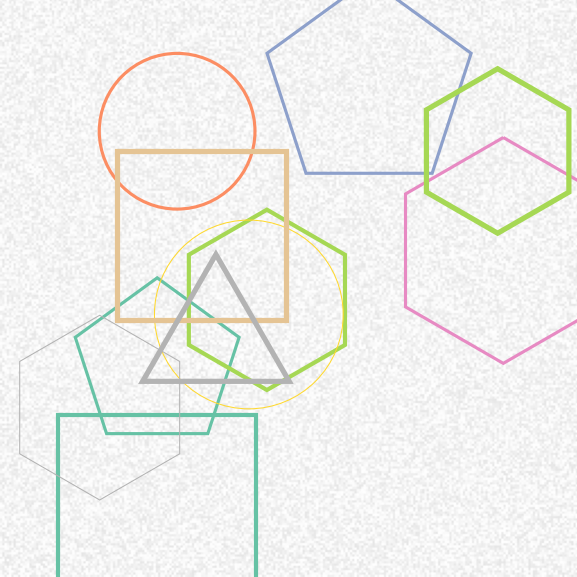[{"shape": "pentagon", "thickness": 1.5, "radius": 0.75, "center": [0.272, 0.369]}, {"shape": "square", "thickness": 2, "radius": 0.86, "center": [0.271, 0.109]}, {"shape": "circle", "thickness": 1.5, "radius": 0.67, "center": [0.307, 0.772]}, {"shape": "pentagon", "thickness": 1.5, "radius": 0.93, "center": [0.639, 0.849]}, {"shape": "hexagon", "thickness": 1.5, "radius": 0.98, "center": [0.872, 0.565]}, {"shape": "hexagon", "thickness": 2, "radius": 0.78, "center": [0.462, 0.48]}, {"shape": "hexagon", "thickness": 2.5, "radius": 0.71, "center": [0.862, 0.738]}, {"shape": "circle", "thickness": 0.5, "radius": 0.82, "center": [0.431, 0.455]}, {"shape": "square", "thickness": 2.5, "radius": 0.73, "center": [0.349, 0.591]}, {"shape": "triangle", "thickness": 2.5, "radius": 0.73, "center": [0.374, 0.412]}, {"shape": "hexagon", "thickness": 0.5, "radius": 0.8, "center": [0.173, 0.293]}]